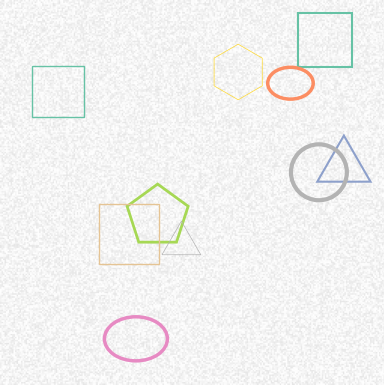[{"shape": "square", "thickness": 1.5, "radius": 0.35, "center": [0.843, 0.896]}, {"shape": "square", "thickness": 1, "radius": 0.33, "center": [0.151, 0.762]}, {"shape": "oval", "thickness": 2.5, "radius": 0.3, "center": [0.754, 0.784]}, {"shape": "triangle", "thickness": 1.5, "radius": 0.4, "center": [0.893, 0.568]}, {"shape": "oval", "thickness": 2.5, "radius": 0.41, "center": [0.353, 0.12]}, {"shape": "pentagon", "thickness": 2, "radius": 0.42, "center": [0.409, 0.438]}, {"shape": "hexagon", "thickness": 0.5, "radius": 0.36, "center": [0.619, 0.813]}, {"shape": "square", "thickness": 1, "radius": 0.39, "center": [0.334, 0.393]}, {"shape": "triangle", "thickness": 0.5, "radius": 0.29, "center": [0.471, 0.367]}, {"shape": "circle", "thickness": 3, "radius": 0.36, "center": [0.828, 0.552]}]